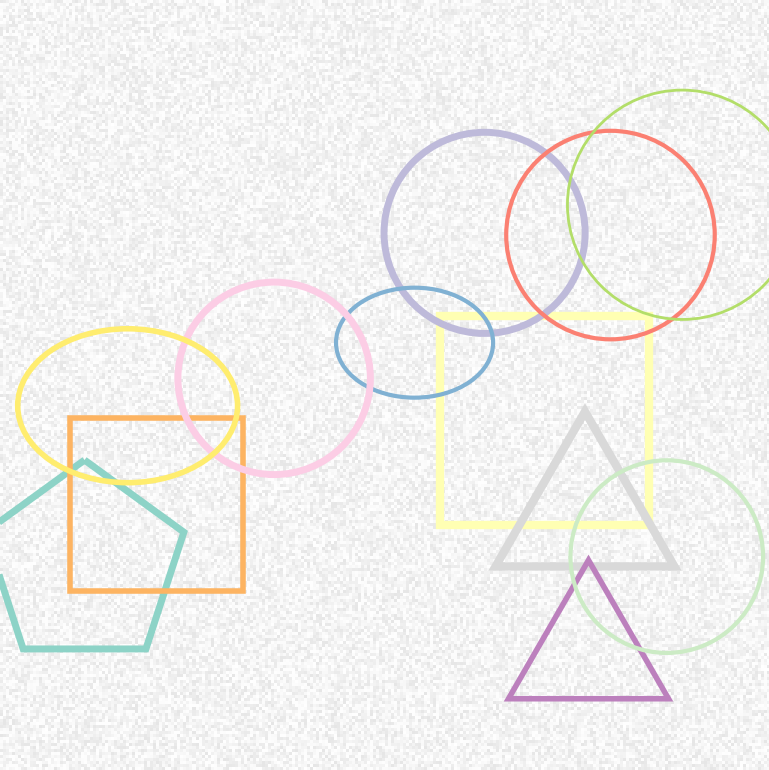[{"shape": "pentagon", "thickness": 2.5, "radius": 0.68, "center": [0.11, 0.267]}, {"shape": "square", "thickness": 3, "radius": 0.68, "center": [0.707, 0.454]}, {"shape": "circle", "thickness": 2.5, "radius": 0.65, "center": [0.629, 0.698]}, {"shape": "circle", "thickness": 1.5, "radius": 0.68, "center": [0.793, 0.695]}, {"shape": "oval", "thickness": 1.5, "radius": 0.51, "center": [0.538, 0.555]}, {"shape": "square", "thickness": 2, "radius": 0.56, "center": [0.204, 0.345]}, {"shape": "circle", "thickness": 1, "radius": 0.74, "center": [0.886, 0.734]}, {"shape": "circle", "thickness": 2.5, "radius": 0.62, "center": [0.356, 0.509]}, {"shape": "triangle", "thickness": 3, "radius": 0.67, "center": [0.76, 0.331]}, {"shape": "triangle", "thickness": 2, "radius": 0.6, "center": [0.764, 0.153]}, {"shape": "circle", "thickness": 1.5, "radius": 0.63, "center": [0.866, 0.277]}, {"shape": "oval", "thickness": 2, "radius": 0.71, "center": [0.166, 0.473]}]